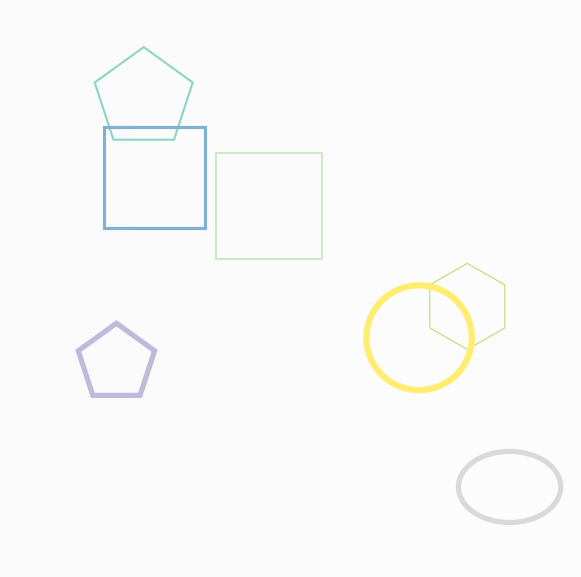[{"shape": "pentagon", "thickness": 1, "radius": 0.44, "center": [0.247, 0.829]}, {"shape": "pentagon", "thickness": 2.5, "radius": 0.35, "center": [0.2, 0.37]}, {"shape": "square", "thickness": 1.5, "radius": 0.44, "center": [0.265, 0.692]}, {"shape": "hexagon", "thickness": 0.5, "radius": 0.37, "center": [0.804, 0.469]}, {"shape": "oval", "thickness": 2.5, "radius": 0.44, "center": [0.877, 0.156]}, {"shape": "square", "thickness": 1, "radius": 0.46, "center": [0.463, 0.642]}, {"shape": "circle", "thickness": 3, "radius": 0.45, "center": [0.721, 0.414]}]